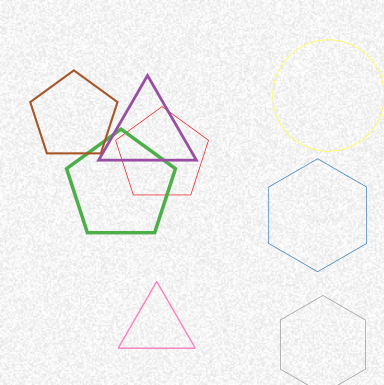[{"shape": "pentagon", "thickness": 0.5, "radius": 0.63, "center": [0.421, 0.596]}, {"shape": "hexagon", "thickness": 0.5, "radius": 0.73, "center": [0.825, 0.441]}, {"shape": "pentagon", "thickness": 2.5, "radius": 0.74, "center": [0.314, 0.516]}, {"shape": "triangle", "thickness": 2, "radius": 0.73, "center": [0.383, 0.657]}, {"shape": "circle", "thickness": 0.5, "radius": 0.72, "center": [0.853, 0.752]}, {"shape": "pentagon", "thickness": 1.5, "radius": 0.6, "center": [0.192, 0.698]}, {"shape": "triangle", "thickness": 1, "radius": 0.58, "center": [0.407, 0.153]}, {"shape": "hexagon", "thickness": 0.5, "radius": 0.64, "center": [0.839, 0.105]}]